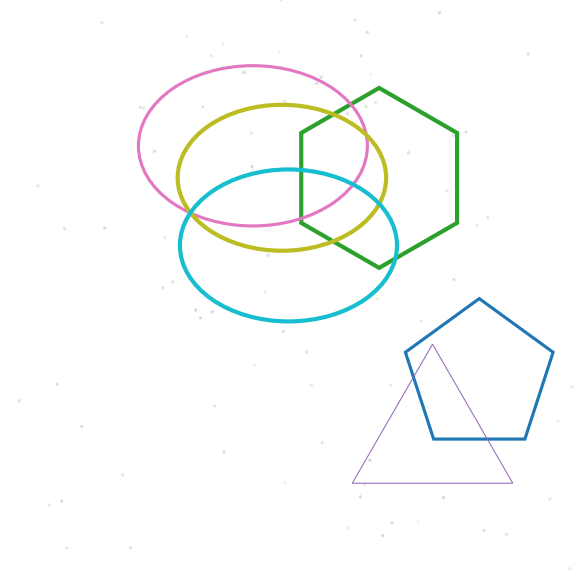[{"shape": "pentagon", "thickness": 1.5, "radius": 0.67, "center": [0.83, 0.348]}, {"shape": "hexagon", "thickness": 2, "radius": 0.78, "center": [0.657, 0.691]}, {"shape": "triangle", "thickness": 0.5, "radius": 0.8, "center": [0.749, 0.243]}, {"shape": "oval", "thickness": 1.5, "radius": 0.99, "center": [0.438, 0.747]}, {"shape": "oval", "thickness": 2, "radius": 0.9, "center": [0.488, 0.691]}, {"shape": "oval", "thickness": 2, "radius": 0.94, "center": [0.499, 0.574]}]